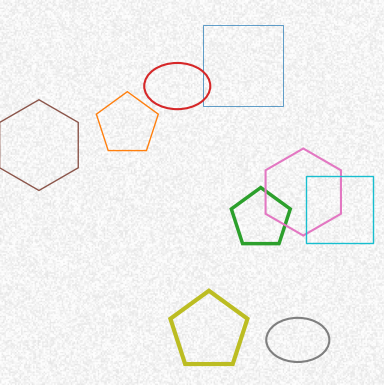[{"shape": "square", "thickness": 0.5, "radius": 0.52, "center": [0.631, 0.831]}, {"shape": "pentagon", "thickness": 1, "radius": 0.42, "center": [0.331, 0.677]}, {"shape": "pentagon", "thickness": 2.5, "radius": 0.4, "center": [0.677, 0.432]}, {"shape": "oval", "thickness": 1.5, "radius": 0.43, "center": [0.46, 0.776]}, {"shape": "hexagon", "thickness": 1, "radius": 0.59, "center": [0.101, 0.623]}, {"shape": "hexagon", "thickness": 1.5, "radius": 0.57, "center": [0.788, 0.501]}, {"shape": "oval", "thickness": 1.5, "radius": 0.41, "center": [0.774, 0.117]}, {"shape": "pentagon", "thickness": 3, "radius": 0.53, "center": [0.543, 0.14]}, {"shape": "square", "thickness": 1, "radius": 0.43, "center": [0.883, 0.456]}]